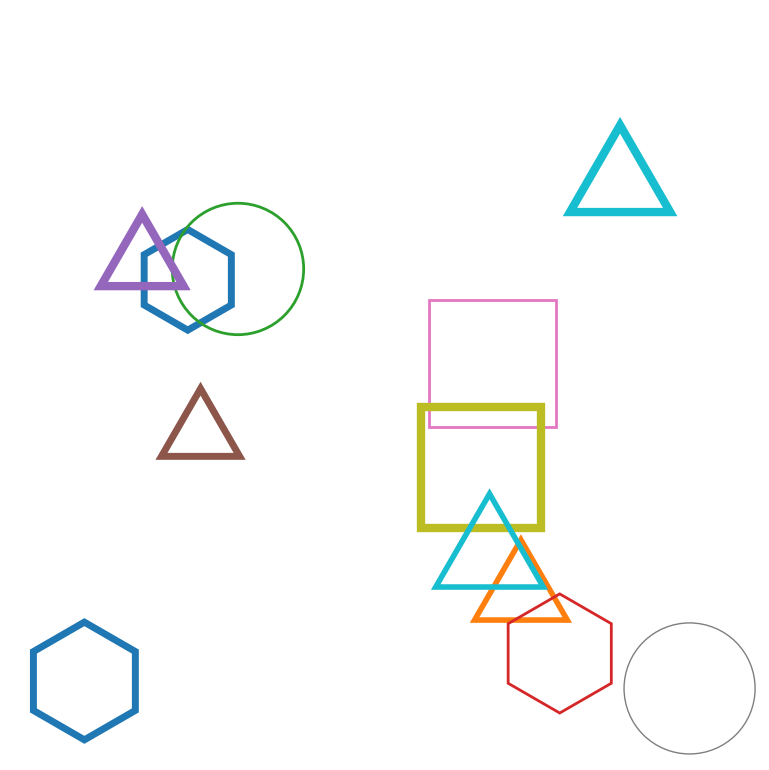[{"shape": "hexagon", "thickness": 2.5, "radius": 0.33, "center": [0.244, 0.637]}, {"shape": "hexagon", "thickness": 2.5, "radius": 0.38, "center": [0.11, 0.116]}, {"shape": "triangle", "thickness": 2, "radius": 0.35, "center": [0.677, 0.229]}, {"shape": "circle", "thickness": 1, "radius": 0.43, "center": [0.309, 0.651]}, {"shape": "hexagon", "thickness": 1, "radius": 0.39, "center": [0.727, 0.151]}, {"shape": "triangle", "thickness": 3, "radius": 0.31, "center": [0.185, 0.659]}, {"shape": "triangle", "thickness": 2.5, "radius": 0.29, "center": [0.26, 0.437]}, {"shape": "square", "thickness": 1, "radius": 0.41, "center": [0.64, 0.528]}, {"shape": "circle", "thickness": 0.5, "radius": 0.43, "center": [0.896, 0.106]}, {"shape": "square", "thickness": 3, "radius": 0.39, "center": [0.625, 0.393]}, {"shape": "triangle", "thickness": 2, "radius": 0.4, "center": [0.636, 0.278]}, {"shape": "triangle", "thickness": 3, "radius": 0.38, "center": [0.805, 0.762]}]